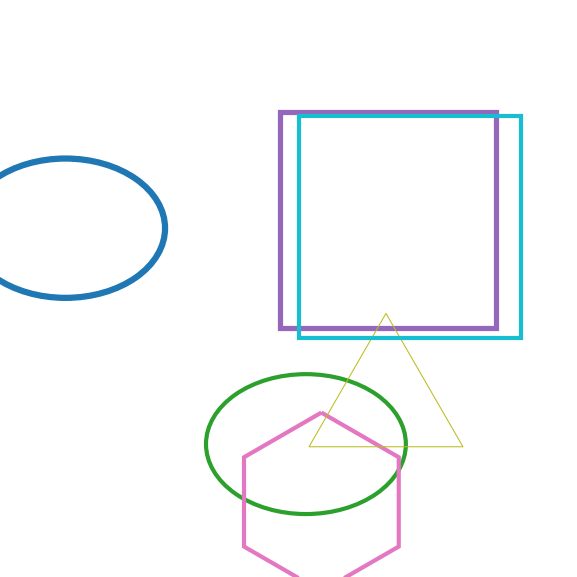[{"shape": "oval", "thickness": 3, "radius": 0.86, "center": [0.113, 0.604]}, {"shape": "oval", "thickness": 2, "radius": 0.87, "center": [0.53, 0.23]}, {"shape": "square", "thickness": 2.5, "radius": 0.93, "center": [0.672, 0.618]}, {"shape": "hexagon", "thickness": 2, "radius": 0.77, "center": [0.557, 0.13]}, {"shape": "triangle", "thickness": 0.5, "radius": 0.77, "center": [0.668, 0.302]}, {"shape": "square", "thickness": 2, "radius": 0.96, "center": [0.71, 0.606]}]